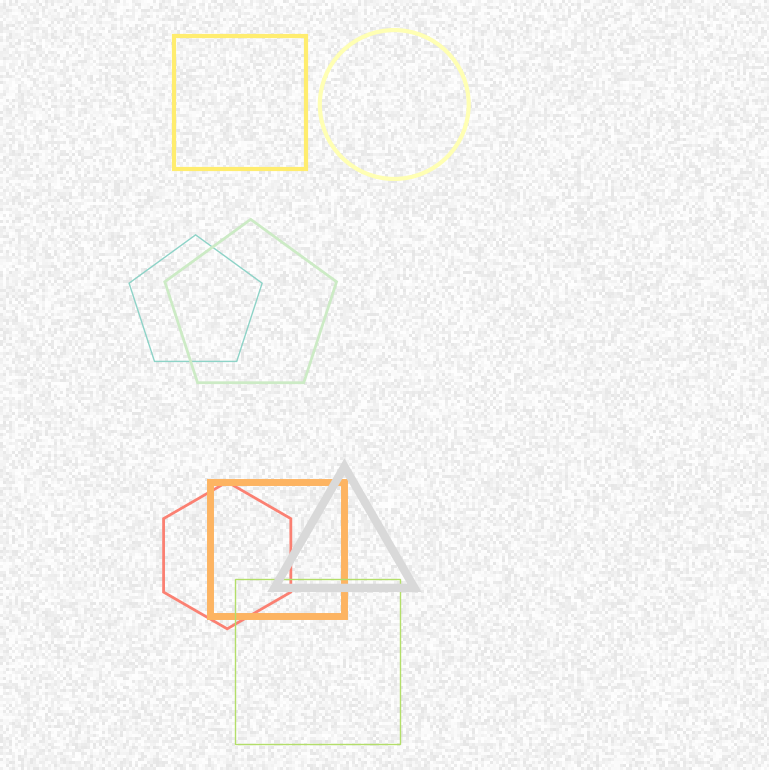[{"shape": "pentagon", "thickness": 0.5, "radius": 0.45, "center": [0.254, 0.604]}, {"shape": "circle", "thickness": 1.5, "radius": 0.48, "center": [0.512, 0.864]}, {"shape": "hexagon", "thickness": 1, "radius": 0.48, "center": [0.295, 0.279]}, {"shape": "square", "thickness": 2.5, "radius": 0.43, "center": [0.36, 0.287]}, {"shape": "square", "thickness": 0.5, "radius": 0.54, "center": [0.412, 0.141]}, {"shape": "triangle", "thickness": 3, "radius": 0.52, "center": [0.447, 0.289]}, {"shape": "pentagon", "thickness": 1, "radius": 0.59, "center": [0.326, 0.598]}, {"shape": "square", "thickness": 1.5, "radius": 0.43, "center": [0.312, 0.866]}]